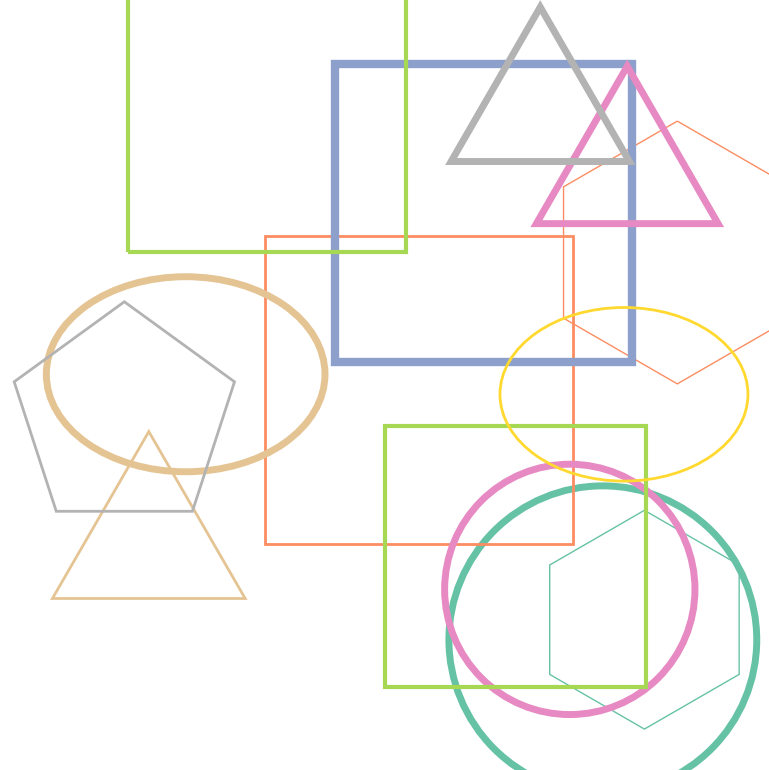[{"shape": "hexagon", "thickness": 0.5, "radius": 0.71, "center": [0.837, 0.195]}, {"shape": "circle", "thickness": 2.5, "radius": 1.0, "center": [0.783, 0.169]}, {"shape": "hexagon", "thickness": 0.5, "radius": 0.85, "center": [0.88, 0.672]}, {"shape": "square", "thickness": 1, "radius": 1.0, "center": [0.544, 0.493]}, {"shape": "square", "thickness": 3, "radius": 0.97, "center": [0.628, 0.723]}, {"shape": "triangle", "thickness": 2.5, "radius": 0.68, "center": [0.815, 0.778]}, {"shape": "circle", "thickness": 2.5, "radius": 0.81, "center": [0.74, 0.235]}, {"shape": "square", "thickness": 1.5, "radius": 0.85, "center": [0.67, 0.278]}, {"shape": "square", "thickness": 1.5, "radius": 0.9, "center": [0.347, 0.853]}, {"shape": "oval", "thickness": 1, "radius": 0.81, "center": [0.81, 0.488]}, {"shape": "oval", "thickness": 2.5, "radius": 0.9, "center": [0.241, 0.514]}, {"shape": "triangle", "thickness": 1, "radius": 0.72, "center": [0.193, 0.295]}, {"shape": "pentagon", "thickness": 1, "radius": 0.75, "center": [0.161, 0.458]}, {"shape": "triangle", "thickness": 2.5, "radius": 0.67, "center": [0.702, 0.857]}]